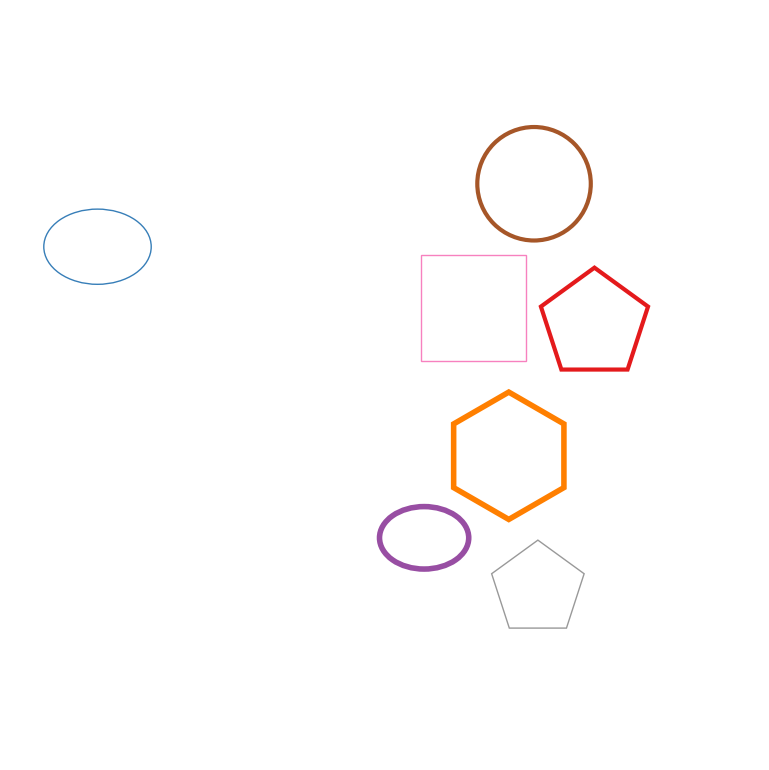[{"shape": "pentagon", "thickness": 1.5, "radius": 0.37, "center": [0.772, 0.579]}, {"shape": "oval", "thickness": 0.5, "radius": 0.35, "center": [0.127, 0.68]}, {"shape": "oval", "thickness": 2, "radius": 0.29, "center": [0.551, 0.302]}, {"shape": "hexagon", "thickness": 2, "radius": 0.41, "center": [0.661, 0.408]}, {"shape": "circle", "thickness": 1.5, "radius": 0.37, "center": [0.694, 0.761]}, {"shape": "square", "thickness": 0.5, "radius": 0.34, "center": [0.615, 0.6]}, {"shape": "pentagon", "thickness": 0.5, "radius": 0.32, "center": [0.699, 0.235]}]